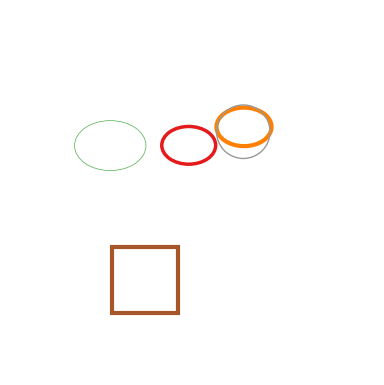[{"shape": "oval", "thickness": 2.5, "radius": 0.35, "center": [0.49, 0.622]}, {"shape": "oval", "thickness": 0.5, "radius": 0.46, "center": [0.286, 0.622]}, {"shape": "oval", "thickness": 3, "radius": 0.36, "center": [0.634, 0.67]}, {"shape": "square", "thickness": 3, "radius": 0.43, "center": [0.375, 0.273]}, {"shape": "circle", "thickness": 1, "radius": 0.35, "center": [0.632, 0.658]}]